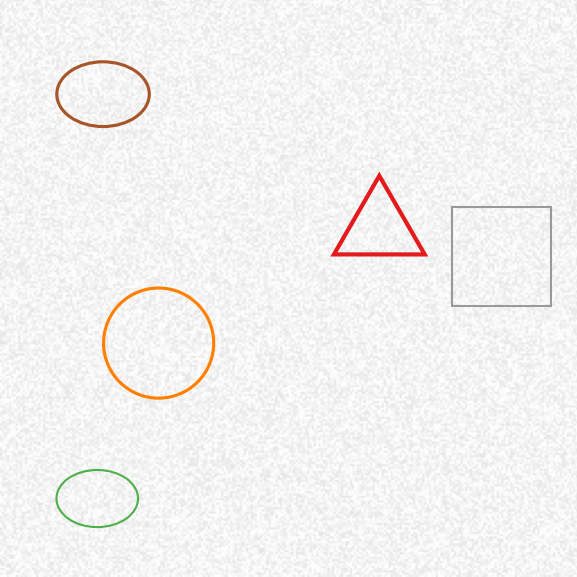[{"shape": "triangle", "thickness": 2, "radius": 0.45, "center": [0.657, 0.604]}, {"shape": "oval", "thickness": 1, "radius": 0.35, "center": [0.168, 0.136]}, {"shape": "circle", "thickness": 1.5, "radius": 0.48, "center": [0.275, 0.405]}, {"shape": "oval", "thickness": 1.5, "radius": 0.4, "center": [0.178, 0.836]}, {"shape": "square", "thickness": 1, "radius": 0.43, "center": [0.869, 0.555]}]